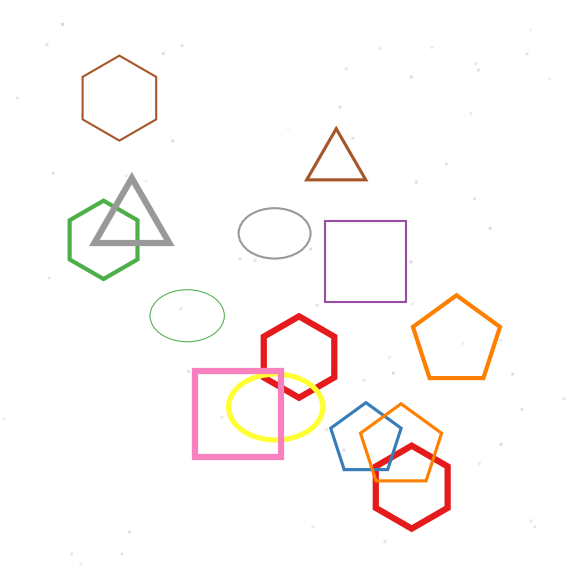[{"shape": "hexagon", "thickness": 3, "radius": 0.35, "center": [0.518, 0.381]}, {"shape": "hexagon", "thickness": 3, "radius": 0.36, "center": [0.713, 0.156]}, {"shape": "pentagon", "thickness": 1.5, "radius": 0.32, "center": [0.634, 0.238]}, {"shape": "oval", "thickness": 0.5, "radius": 0.32, "center": [0.324, 0.452]}, {"shape": "hexagon", "thickness": 2, "radius": 0.34, "center": [0.179, 0.584]}, {"shape": "square", "thickness": 1, "radius": 0.35, "center": [0.633, 0.546]}, {"shape": "pentagon", "thickness": 1.5, "radius": 0.37, "center": [0.694, 0.226]}, {"shape": "pentagon", "thickness": 2, "radius": 0.4, "center": [0.79, 0.409]}, {"shape": "oval", "thickness": 2.5, "radius": 0.41, "center": [0.477, 0.294]}, {"shape": "triangle", "thickness": 1.5, "radius": 0.3, "center": [0.582, 0.717]}, {"shape": "hexagon", "thickness": 1, "radius": 0.37, "center": [0.207, 0.829]}, {"shape": "square", "thickness": 3, "radius": 0.37, "center": [0.412, 0.282]}, {"shape": "triangle", "thickness": 3, "radius": 0.37, "center": [0.228, 0.616]}, {"shape": "oval", "thickness": 1, "radius": 0.31, "center": [0.475, 0.595]}]